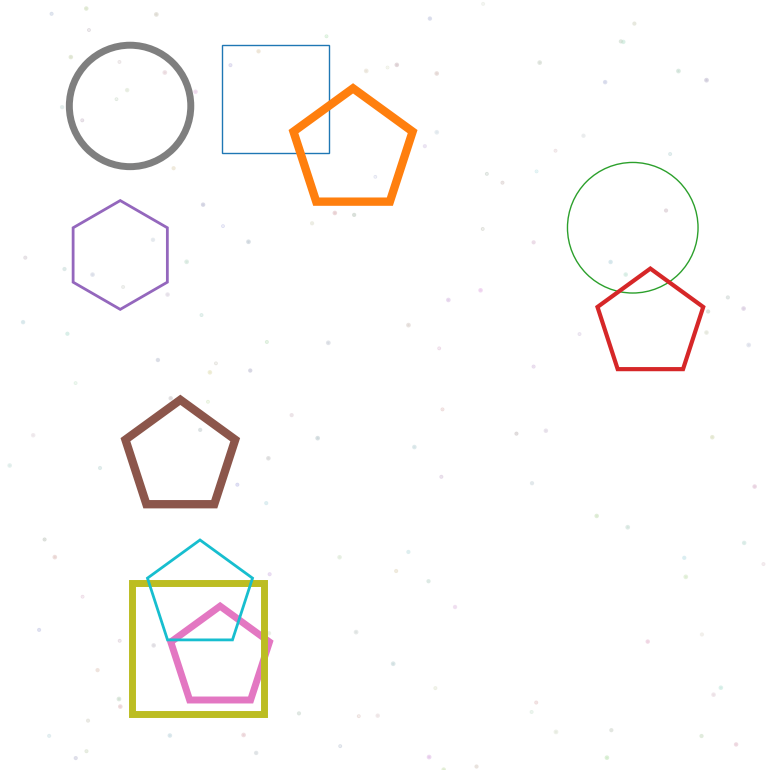[{"shape": "square", "thickness": 0.5, "radius": 0.35, "center": [0.358, 0.872]}, {"shape": "pentagon", "thickness": 3, "radius": 0.41, "center": [0.459, 0.804]}, {"shape": "circle", "thickness": 0.5, "radius": 0.42, "center": [0.822, 0.704]}, {"shape": "pentagon", "thickness": 1.5, "radius": 0.36, "center": [0.845, 0.579]}, {"shape": "hexagon", "thickness": 1, "radius": 0.35, "center": [0.156, 0.669]}, {"shape": "pentagon", "thickness": 3, "radius": 0.37, "center": [0.234, 0.406]}, {"shape": "pentagon", "thickness": 2.5, "radius": 0.34, "center": [0.286, 0.145]}, {"shape": "circle", "thickness": 2.5, "radius": 0.39, "center": [0.169, 0.862]}, {"shape": "square", "thickness": 2.5, "radius": 0.43, "center": [0.257, 0.158]}, {"shape": "pentagon", "thickness": 1, "radius": 0.36, "center": [0.26, 0.227]}]